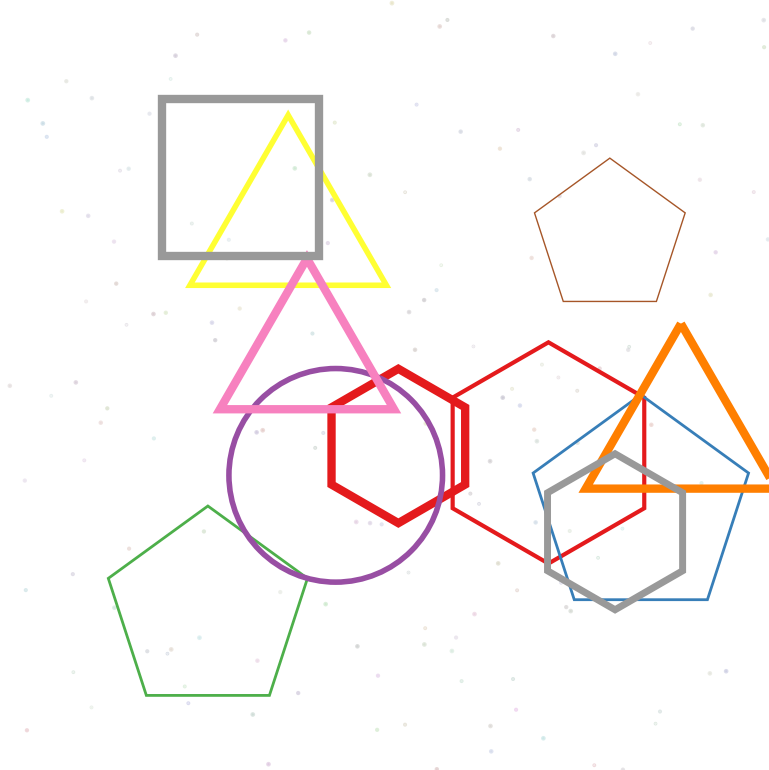[{"shape": "hexagon", "thickness": 1.5, "radius": 0.72, "center": [0.712, 0.412]}, {"shape": "hexagon", "thickness": 3, "radius": 0.5, "center": [0.517, 0.421]}, {"shape": "pentagon", "thickness": 1, "radius": 0.74, "center": [0.832, 0.34]}, {"shape": "pentagon", "thickness": 1, "radius": 0.68, "center": [0.27, 0.207]}, {"shape": "circle", "thickness": 2, "radius": 0.69, "center": [0.436, 0.383]}, {"shape": "triangle", "thickness": 3, "radius": 0.71, "center": [0.884, 0.437]}, {"shape": "triangle", "thickness": 2, "radius": 0.74, "center": [0.374, 0.703]}, {"shape": "pentagon", "thickness": 0.5, "radius": 0.51, "center": [0.792, 0.692]}, {"shape": "triangle", "thickness": 3, "radius": 0.65, "center": [0.399, 0.534]}, {"shape": "square", "thickness": 3, "radius": 0.51, "center": [0.312, 0.769]}, {"shape": "hexagon", "thickness": 2.5, "radius": 0.51, "center": [0.799, 0.309]}]